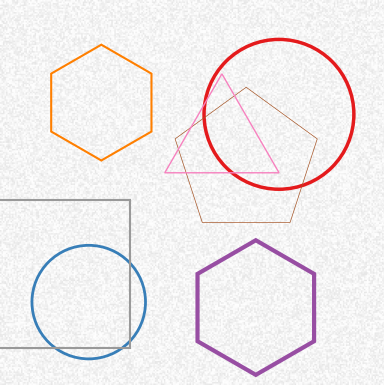[{"shape": "circle", "thickness": 2.5, "radius": 0.97, "center": [0.725, 0.703]}, {"shape": "circle", "thickness": 2, "radius": 0.74, "center": [0.23, 0.215]}, {"shape": "hexagon", "thickness": 3, "radius": 0.87, "center": [0.664, 0.201]}, {"shape": "hexagon", "thickness": 1.5, "radius": 0.75, "center": [0.263, 0.734]}, {"shape": "pentagon", "thickness": 0.5, "radius": 0.97, "center": [0.639, 0.579]}, {"shape": "triangle", "thickness": 1, "radius": 0.86, "center": [0.576, 0.637]}, {"shape": "square", "thickness": 1.5, "radius": 0.96, "center": [0.145, 0.288]}]